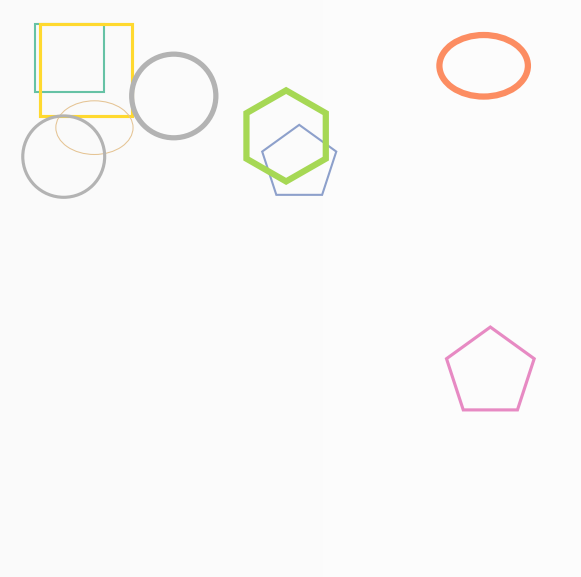[{"shape": "square", "thickness": 1, "radius": 0.29, "center": [0.119, 0.899]}, {"shape": "oval", "thickness": 3, "radius": 0.38, "center": [0.832, 0.885]}, {"shape": "pentagon", "thickness": 1, "radius": 0.34, "center": [0.515, 0.716]}, {"shape": "pentagon", "thickness": 1.5, "radius": 0.4, "center": [0.844, 0.353]}, {"shape": "hexagon", "thickness": 3, "radius": 0.39, "center": [0.492, 0.764]}, {"shape": "square", "thickness": 1.5, "radius": 0.39, "center": [0.147, 0.878]}, {"shape": "oval", "thickness": 0.5, "radius": 0.33, "center": [0.162, 0.778]}, {"shape": "circle", "thickness": 1.5, "radius": 0.35, "center": [0.11, 0.728]}, {"shape": "circle", "thickness": 2.5, "radius": 0.36, "center": [0.299, 0.833]}]